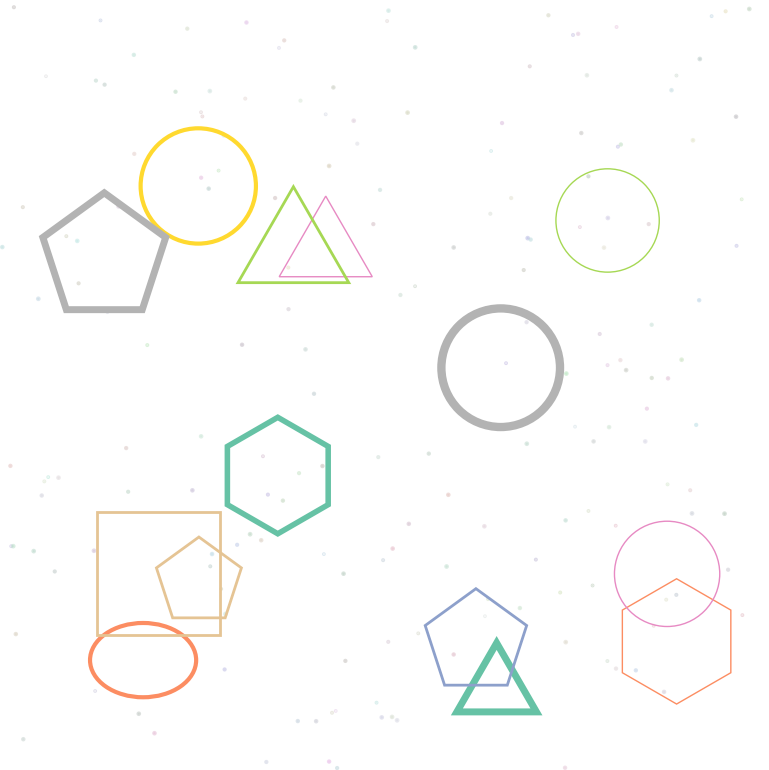[{"shape": "hexagon", "thickness": 2, "radius": 0.38, "center": [0.361, 0.382]}, {"shape": "triangle", "thickness": 2.5, "radius": 0.3, "center": [0.645, 0.105]}, {"shape": "oval", "thickness": 1.5, "radius": 0.34, "center": [0.186, 0.143]}, {"shape": "hexagon", "thickness": 0.5, "radius": 0.41, "center": [0.879, 0.167]}, {"shape": "pentagon", "thickness": 1, "radius": 0.35, "center": [0.618, 0.166]}, {"shape": "triangle", "thickness": 0.5, "radius": 0.35, "center": [0.423, 0.676]}, {"shape": "circle", "thickness": 0.5, "radius": 0.34, "center": [0.866, 0.255]}, {"shape": "triangle", "thickness": 1, "radius": 0.42, "center": [0.381, 0.674]}, {"shape": "circle", "thickness": 0.5, "radius": 0.34, "center": [0.789, 0.714]}, {"shape": "circle", "thickness": 1.5, "radius": 0.37, "center": [0.257, 0.758]}, {"shape": "pentagon", "thickness": 1, "radius": 0.29, "center": [0.258, 0.245]}, {"shape": "square", "thickness": 1, "radius": 0.4, "center": [0.206, 0.256]}, {"shape": "pentagon", "thickness": 2.5, "radius": 0.42, "center": [0.135, 0.666]}, {"shape": "circle", "thickness": 3, "radius": 0.39, "center": [0.65, 0.522]}]